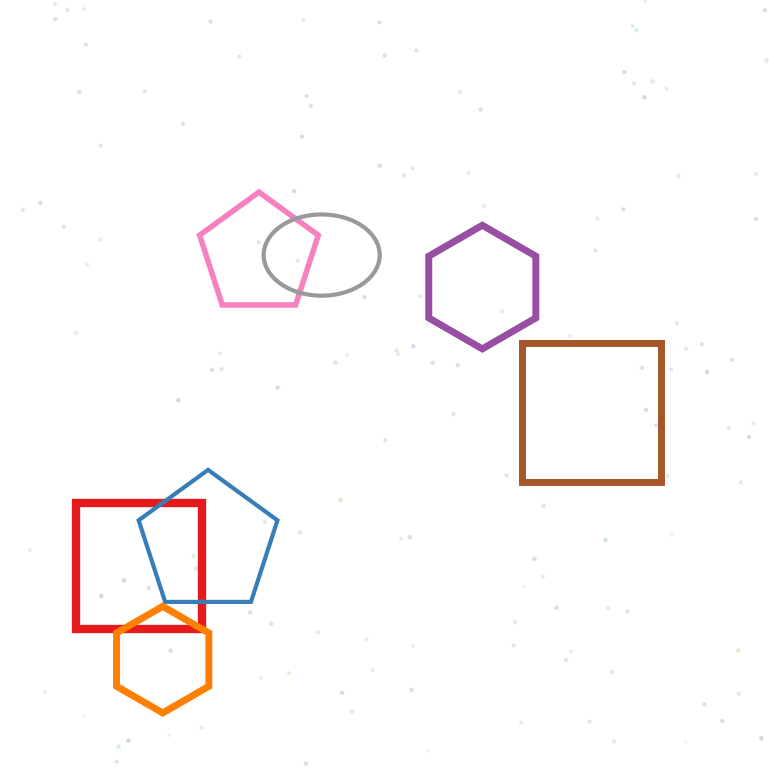[{"shape": "square", "thickness": 3, "radius": 0.41, "center": [0.181, 0.265]}, {"shape": "pentagon", "thickness": 1.5, "radius": 0.47, "center": [0.27, 0.295]}, {"shape": "hexagon", "thickness": 2.5, "radius": 0.4, "center": [0.626, 0.627]}, {"shape": "hexagon", "thickness": 2.5, "radius": 0.35, "center": [0.211, 0.143]}, {"shape": "square", "thickness": 2.5, "radius": 0.45, "center": [0.768, 0.464]}, {"shape": "pentagon", "thickness": 2, "radius": 0.41, "center": [0.336, 0.669]}, {"shape": "oval", "thickness": 1.5, "radius": 0.38, "center": [0.418, 0.669]}]